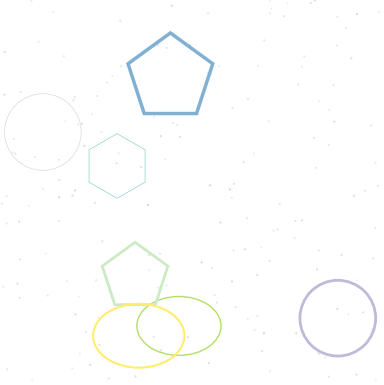[{"shape": "hexagon", "thickness": 0.5, "radius": 0.42, "center": [0.304, 0.569]}, {"shape": "circle", "thickness": 2, "radius": 0.49, "center": [0.877, 0.174]}, {"shape": "pentagon", "thickness": 2.5, "radius": 0.58, "center": [0.443, 0.799]}, {"shape": "oval", "thickness": 1, "radius": 0.55, "center": [0.465, 0.153]}, {"shape": "circle", "thickness": 0.5, "radius": 0.5, "center": [0.111, 0.657]}, {"shape": "pentagon", "thickness": 2, "radius": 0.45, "center": [0.351, 0.281]}, {"shape": "oval", "thickness": 1.5, "radius": 0.59, "center": [0.36, 0.128]}]